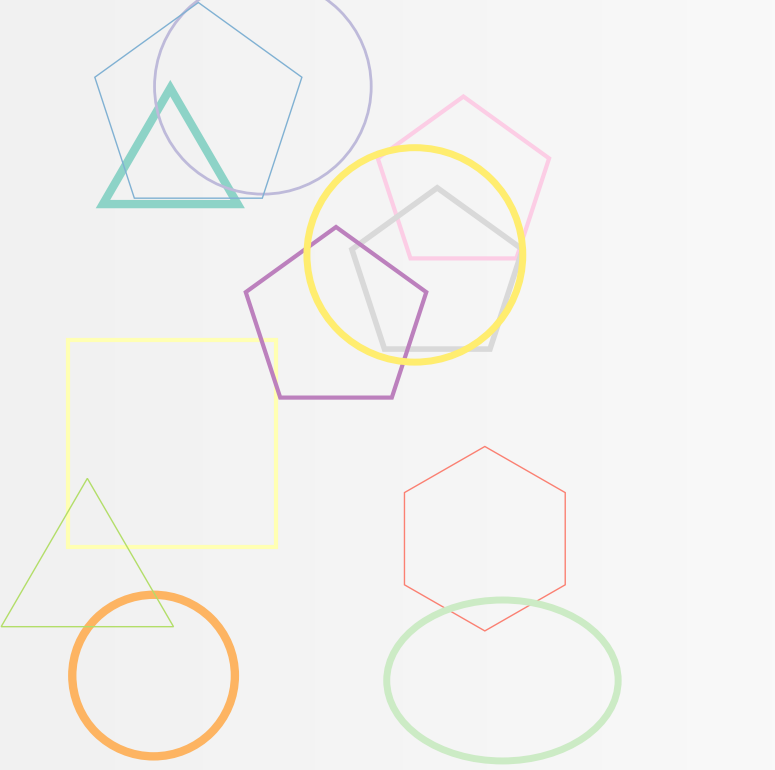[{"shape": "triangle", "thickness": 3, "radius": 0.5, "center": [0.22, 0.785]}, {"shape": "square", "thickness": 1.5, "radius": 0.67, "center": [0.222, 0.424]}, {"shape": "circle", "thickness": 1, "radius": 0.7, "center": [0.339, 0.888]}, {"shape": "hexagon", "thickness": 0.5, "radius": 0.6, "center": [0.626, 0.3]}, {"shape": "pentagon", "thickness": 0.5, "radius": 0.7, "center": [0.256, 0.856]}, {"shape": "circle", "thickness": 3, "radius": 0.52, "center": [0.198, 0.123]}, {"shape": "triangle", "thickness": 0.5, "radius": 0.64, "center": [0.113, 0.25]}, {"shape": "pentagon", "thickness": 1.5, "radius": 0.58, "center": [0.598, 0.758]}, {"shape": "pentagon", "thickness": 2, "radius": 0.58, "center": [0.564, 0.64]}, {"shape": "pentagon", "thickness": 1.5, "radius": 0.61, "center": [0.434, 0.583]}, {"shape": "oval", "thickness": 2.5, "radius": 0.75, "center": [0.648, 0.116]}, {"shape": "circle", "thickness": 2.5, "radius": 0.7, "center": [0.535, 0.669]}]